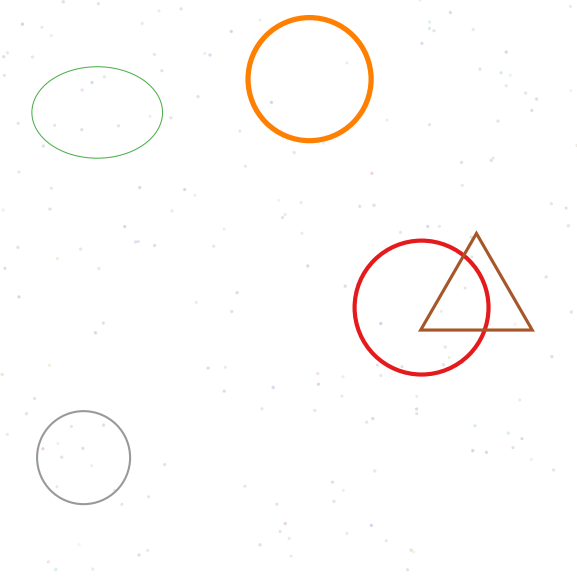[{"shape": "circle", "thickness": 2, "radius": 0.58, "center": [0.73, 0.467]}, {"shape": "oval", "thickness": 0.5, "radius": 0.57, "center": [0.168, 0.804]}, {"shape": "circle", "thickness": 2.5, "radius": 0.53, "center": [0.536, 0.862]}, {"shape": "triangle", "thickness": 1.5, "radius": 0.56, "center": [0.825, 0.483]}, {"shape": "circle", "thickness": 1, "radius": 0.4, "center": [0.145, 0.207]}]